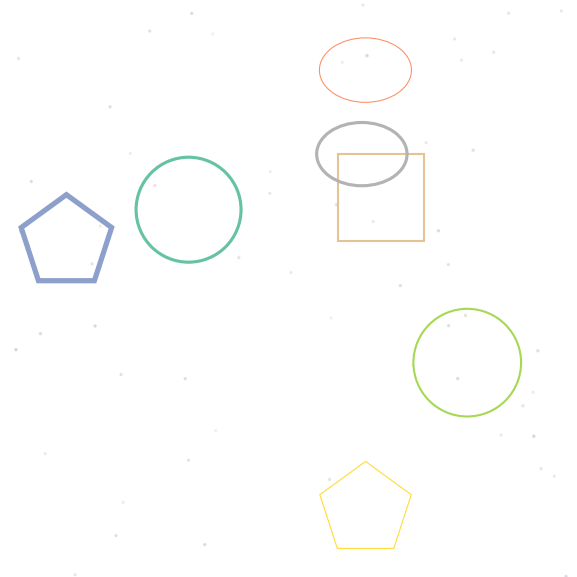[{"shape": "circle", "thickness": 1.5, "radius": 0.45, "center": [0.327, 0.636]}, {"shape": "oval", "thickness": 0.5, "radius": 0.4, "center": [0.633, 0.878]}, {"shape": "pentagon", "thickness": 2.5, "radius": 0.41, "center": [0.115, 0.58]}, {"shape": "circle", "thickness": 1, "radius": 0.47, "center": [0.809, 0.371]}, {"shape": "pentagon", "thickness": 0.5, "radius": 0.42, "center": [0.633, 0.117]}, {"shape": "square", "thickness": 1, "radius": 0.38, "center": [0.66, 0.657]}, {"shape": "oval", "thickness": 1.5, "radius": 0.39, "center": [0.627, 0.732]}]